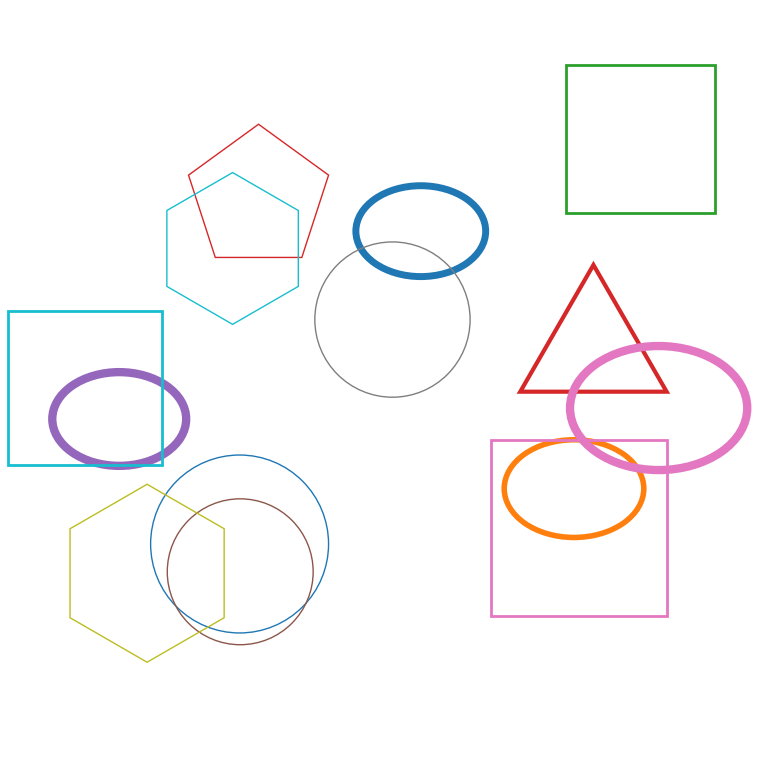[{"shape": "oval", "thickness": 2.5, "radius": 0.42, "center": [0.546, 0.7]}, {"shape": "circle", "thickness": 0.5, "radius": 0.58, "center": [0.311, 0.294]}, {"shape": "oval", "thickness": 2, "radius": 0.45, "center": [0.745, 0.365]}, {"shape": "square", "thickness": 1, "radius": 0.48, "center": [0.832, 0.82]}, {"shape": "pentagon", "thickness": 0.5, "radius": 0.48, "center": [0.336, 0.743]}, {"shape": "triangle", "thickness": 1.5, "radius": 0.55, "center": [0.771, 0.546]}, {"shape": "oval", "thickness": 3, "radius": 0.43, "center": [0.155, 0.456]}, {"shape": "circle", "thickness": 0.5, "radius": 0.47, "center": [0.312, 0.257]}, {"shape": "square", "thickness": 1, "radius": 0.57, "center": [0.752, 0.314]}, {"shape": "oval", "thickness": 3, "radius": 0.58, "center": [0.855, 0.47]}, {"shape": "circle", "thickness": 0.5, "radius": 0.5, "center": [0.51, 0.585]}, {"shape": "hexagon", "thickness": 0.5, "radius": 0.58, "center": [0.191, 0.256]}, {"shape": "hexagon", "thickness": 0.5, "radius": 0.49, "center": [0.302, 0.677]}, {"shape": "square", "thickness": 1, "radius": 0.5, "center": [0.111, 0.496]}]